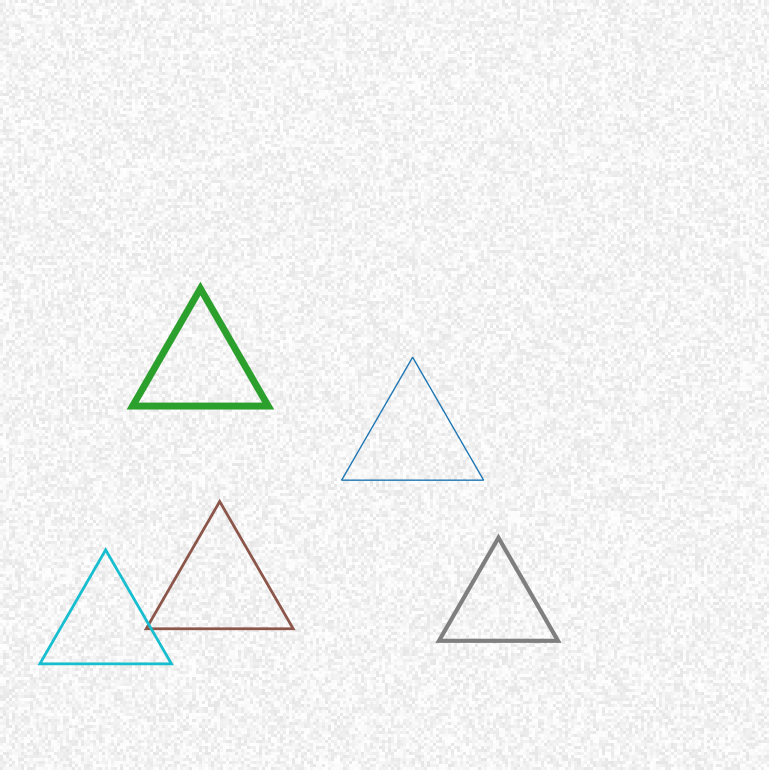[{"shape": "triangle", "thickness": 0.5, "radius": 0.53, "center": [0.536, 0.43]}, {"shape": "triangle", "thickness": 2.5, "radius": 0.51, "center": [0.26, 0.523]}, {"shape": "triangle", "thickness": 1, "radius": 0.55, "center": [0.285, 0.239]}, {"shape": "triangle", "thickness": 1.5, "radius": 0.45, "center": [0.647, 0.212]}, {"shape": "triangle", "thickness": 1, "radius": 0.49, "center": [0.137, 0.187]}]